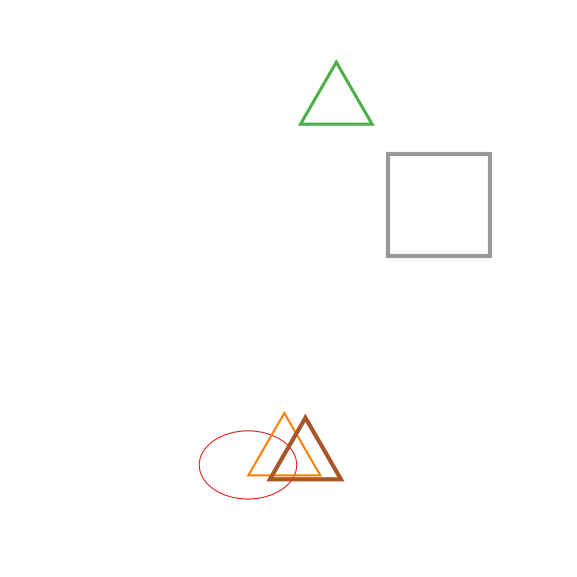[{"shape": "oval", "thickness": 0.5, "radius": 0.42, "center": [0.429, 0.194]}, {"shape": "triangle", "thickness": 1.5, "radius": 0.36, "center": [0.582, 0.82]}, {"shape": "triangle", "thickness": 1, "radius": 0.36, "center": [0.492, 0.212]}, {"shape": "triangle", "thickness": 2, "radius": 0.36, "center": [0.529, 0.205]}, {"shape": "square", "thickness": 2, "radius": 0.44, "center": [0.76, 0.644]}]